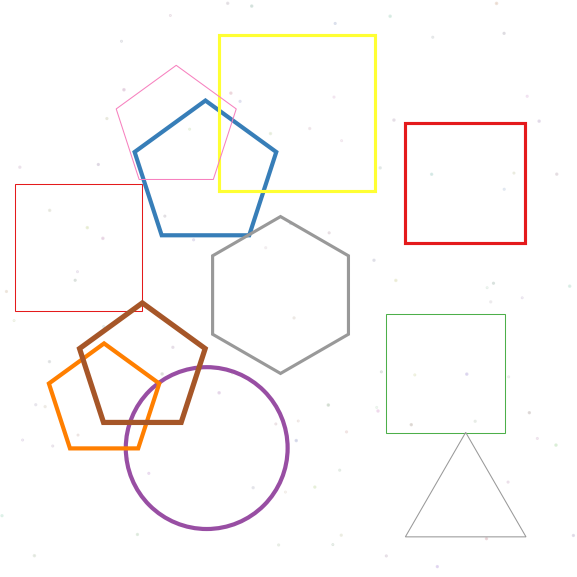[{"shape": "square", "thickness": 1.5, "radius": 0.52, "center": [0.805, 0.682]}, {"shape": "square", "thickness": 0.5, "radius": 0.55, "center": [0.135, 0.571]}, {"shape": "pentagon", "thickness": 2, "radius": 0.64, "center": [0.356, 0.696]}, {"shape": "square", "thickness": 0.5, "radius": 0.52, "center": [0.772, 0.352]}, {"shape": "circle", "thickness": 2, "radius": 0.7, "center": [0.358, 0.223]}, {"shape": "pentagon", "thickness": 2, "radius": 0.5, "center": [0.18, 0.304]}, {"shape": "square", "thickness": 1.5, "radius": 0.67, "center": [0.514, 0.803]}, {"shape": "pentagon", "thickness": 2.5, "radius": 0.57, "center": [0.246, 0.36]}, {"shape": "pentagon", "thickness": 0.5, "radius": 0.55, "center": [0.305, 0.777]}, {"shape": "triangle", "thickness": 0.5, "radius": 0.6, "center": [0.806, 0.13]}, {"shape": "hexagon", "thickness": 1.5, "radius": 0.68, "center": [0.486, 0.488]}]